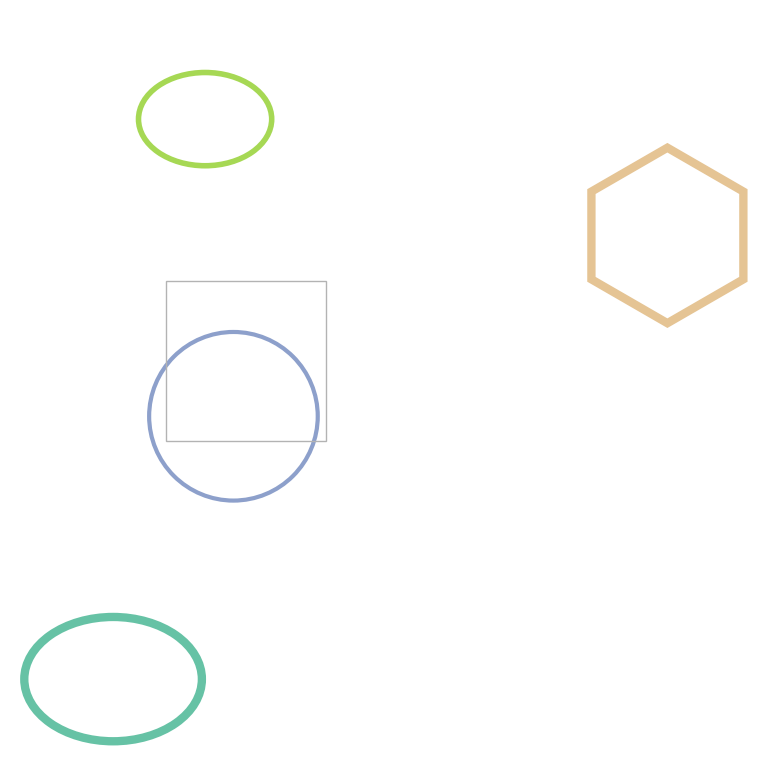[{"shape": "oval", "thickness": 3, "radius": 0.58, "center": [0.147, 0.118]}, {"shape": "circle", "thickness": 1.5, "radius": 0.55, "center": [0.303, 0.459]}, {"shape": "oval", "thickness": 2, "radius": 0.43, "center": [0.266, 0.845]}, {"shape": "hexagon", "thickness": 3, "radius": 0.57, "center": [0.867, 0.694]}, {"shape": "square", "thickness": 0.5, "radius": 0.52, "center": [0.32, 0.531]}]